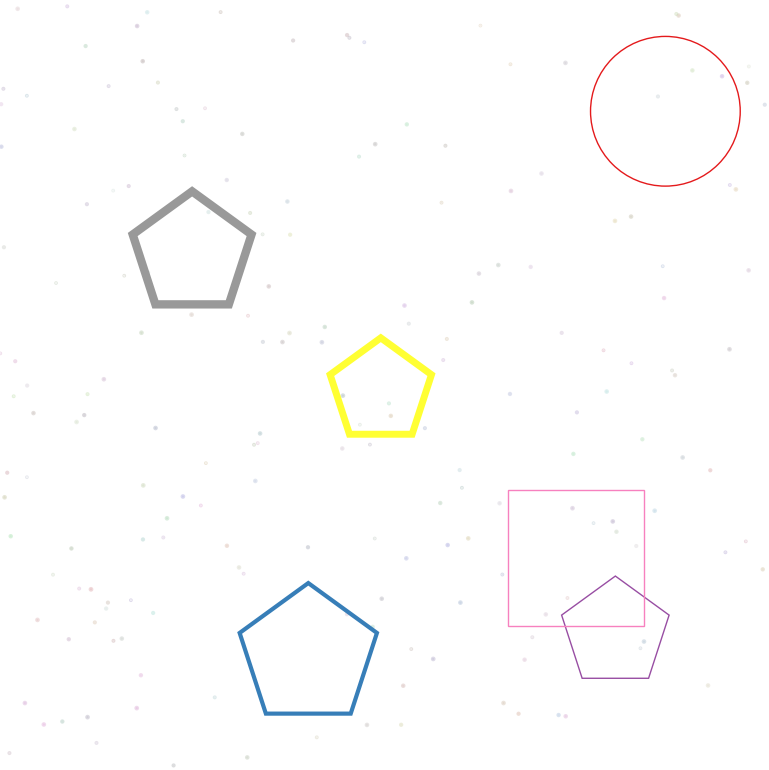[{"shape": "circle", "thickness": 0.5, "radius": 0.49, "center": [0.864, 0.856]}, {"shape": "pentagon", "thickness": 1.5, "radius": 0.47, "center": [0.4, 0.149]}, {"shape": "pentagon", "thickness": 0.5, "radius": 0.37, "center": [0.799, 0.178]}, {"shape": "pentagon", "thickness": 2.5, "radius": 0.35, "center": [0.495, 0.492]}, {"shape": "square", "thickness": 0.5, "radius": 0.44, "center": [0.748, 0.276]}, {"shape": "pentagon", "thickness": 3, "radius": 0.41, "center": [0.249, 0.67]}]